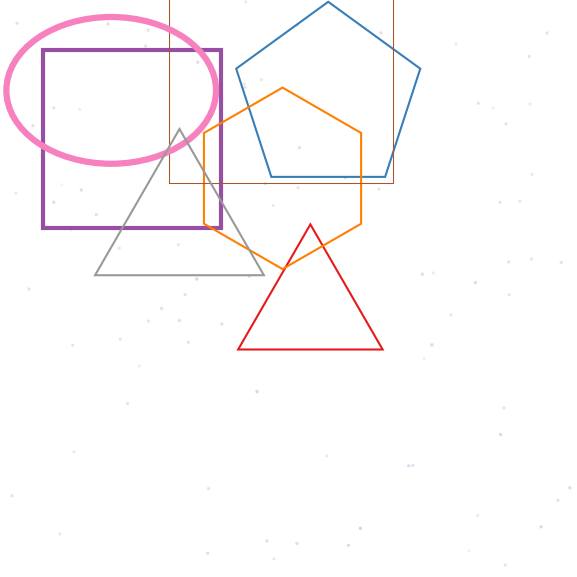[{"shape": "triangle", "thickness": 1, "radius": 0.72, "center": [0.537, 0.466]}, {"shape": "pentagon", "thickness": 1, "radius": 0.84, "center": [0.568, 0.828]}, {"shape": "square", "thickness": 2, "radius": 0.77, "center": [0.229, 0.758]}, {"shape": "hexagon", "thickness": 1, "radius": 0.79, "center": [0.489, 0.69]}, {"shape": "square", "thickness": 0.5, "radius": 0.97, "center": [0.487, 0.876]}, {"shape": "oval", "thickness": 3, "radius": 0.91, "center": [0.193, 0.843]}, {"shape": "triangle", "thickness": 1, "radius": 0.84, "center": [0.311, 0.607]}]